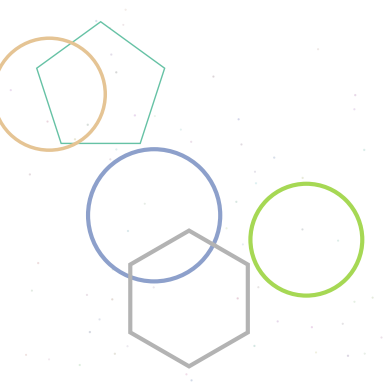[{"shape": "pentagon", "thickness": 1, "radius": 0.87, "center": [0.261, 0.769]}, {"shape": "circle", "thickness": 3, "radius": 0.86, "center": [0.4, 0.441]}, {"shape": "circle", "thickness": 3, "radius": 0.73, "center": [0.796, 0.377]}, {"shape": "circle", "thickness": 2.5, "radius": 0.73, "center": [0.128, 0.755]}, {"shape": "hexagon", "thickness": 3, "radius": 0.88, "center": [0.491, 0.225]}]